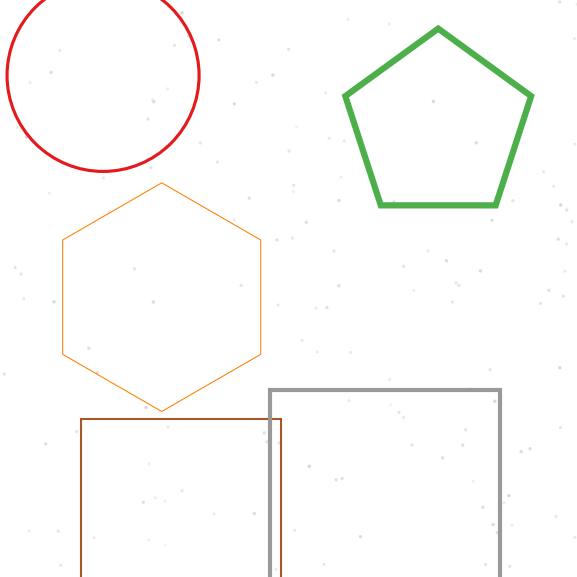[{"shape": "circle", "thickness": 1.5, "radius": 0.83, "center": [0.178, 0.869]}, {"shape": "pentagon", "thickness": 3, "radius": 0.85, "center": [0.759, 0.78]}, {"shape": "hexagon", "thickness": 0.5, "radius": 0.99, "center": [0.28, 0.485]}, {"shape": "square", "thickness": 1, "radius": 0.86, "center": [0.314, 0.1]}, {"shape": "square", "thickness": 2, "radius": 1.0, "center": [0.667, 0.125]}]